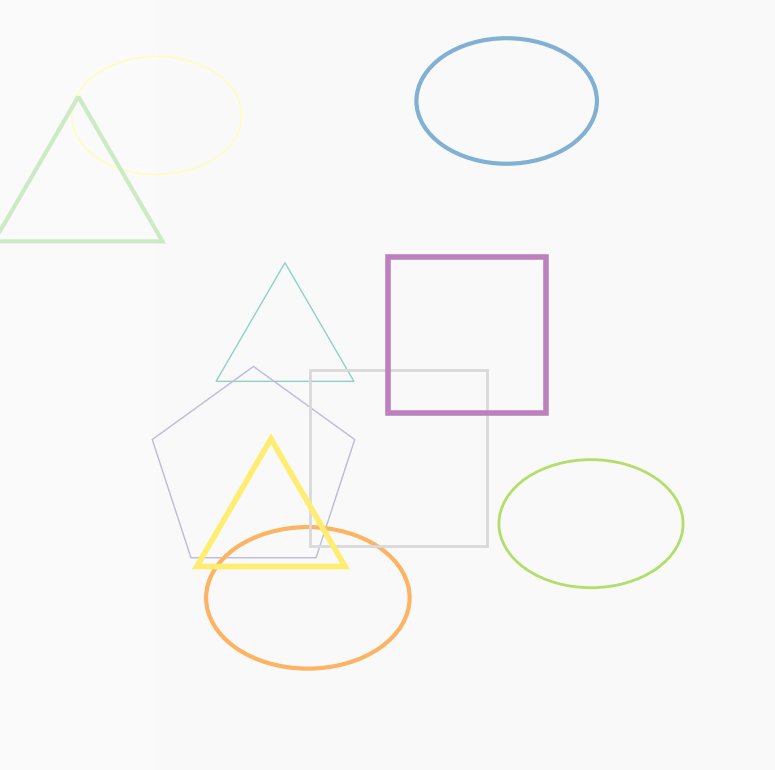[{"shape": "triangle", "thickness": 0.5, "radius": 0.51, "center": [0.368, 0.556]}, {"shape": "oval", "thickness": 0.5, "radius": 0.55, "center": [0.202, 0.85]}, {"shape": "pentagon", "thickness": 0.5, "radius": 0.69, "center": [0.327, 0.387]}, {"shape": "oval", "thickness": 1.5, "radius": 0.58, "center": [0.654, 0.869]}, {"shape": "oval", "thickness": 1.5, "radius": 0.66, "center": [0.397, 0.224]}, {"shape": "oval", "thickness": 1, "radius": 0.59, "center": [0.763, 0.32]}, {"shape": "square", "thickness": 1, "radius": 0.57, "center": [0.514, 0.405]}, {"shape": "square", "thickness": 2, "radius": 0.51, "center": [0.603, 0.565]}, {"shape": "triangle", "thickness": 1.5, "radius": 0.63, "center": [0.101, 0.749]}, {"shape": "triangle", "thickness": 2, "radius": 0.55, "center": [0.35, 0.319]}]